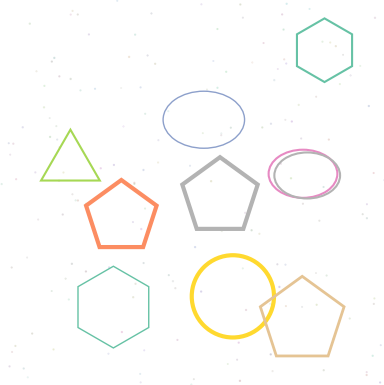[{"shape": "hexagon", "thickness": 1.5, "radius": 0.41, "center": [0.843, 0.87]}, {"shape": "hexagon", "thickness": 1, "radius": 0.53, "center": [0.294, 0.202]}, {"shape": "pentagon", "thickness": 3, "radius": 0.48, "center": [0.315, 0.436]}, {"shape": "oval", "thickness": 1, "radius": 0.53, "center": [0.529, 0.689]}, {"shape": "oval", "thickness": 1.5, "radius": 0.45, "center": [0.787, 0.549]}, {"shape": "triangle", "thickness": 1.5, "radius": 0.44, "center": [0.183, 0.575]}, {"shape": "circle", "thickness": 3, "radius": 0.53, "center": [0.605, 0.23]}, {"shape": "pentagon", "thickness": 2, "radius": 0.57, "center": [0.785, 0.168]}, {"shape": "pentagon", "thickness": 3, "radius": 0.51, "center": [0.571, 0.489]}, {"shape": "oval", "thickness": 1.5, "radius": 0.43, "center": [0.798, 0.544]}]